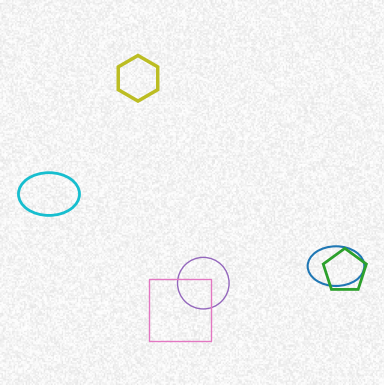[{"shape": "oval", "thickness": 1.5, "radius": 0.37, "center": [0.873, 0.309]}, {"shape": "pentagon", "thickness": 2, "radius": 0.29, "center": [0.896, 0.296]}, {"shape": "circle", "thickness": 1, "radius": 0.33, "center": [0.528, 0.265]}, {"shape": "square", "thickness": 1, "radius": 0.4, "center": [0.468, 0.195]}, {"shape": "hexagon", "thickness": 2.5, "radius": 0.3, "center": [0.358, 0.797]}, {"shape": "oval", "thickness": 2, "radius": 0.4, "center": [0.127, 0.496]}]